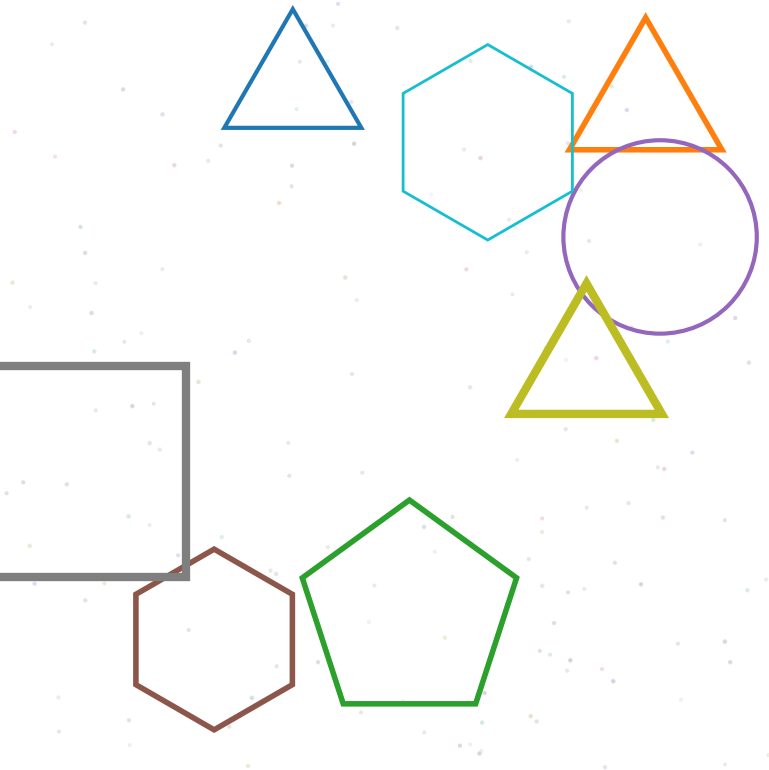[{"shape": "triangle", "thickness": 1.5, "radius": 0.51, "center": [0.38, 0.885]}, {"shape": "triangle", "thickness": 2, "radius": 0.57, "center": [0.839, 0.863]}, {"shape": "pentagon", "thickness": 2, "radius": 0.73, "center": [0.532, 0.204]}, {"shape": "circle", "thickness": 1.5, "radius": 0.63, "center": [0.857, 0.692]}, {"shape": "hexagon", "thickness": 2, "radius": 0.59, "center": [0.278, 0.169]}, {"shape": "square", "thickness": 3, "radius": 0.68, "center": [0.104, 0.387]}, {"shape": "triangle", "thickness": 3, "radius": 0.56, "center": [0.762, 0.519]}, {"shape": "hexagon", "thickness": 1, "radius": 0.63, "center": [0.633, 0.815]}]